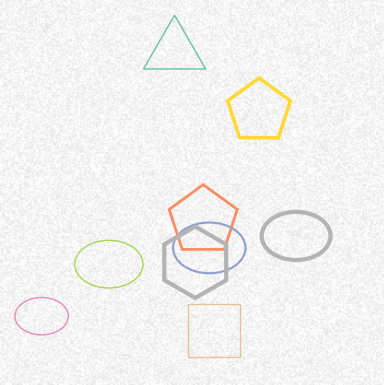[{"shape": "triangle", "thickness": 1, "radius": 0.47, "center": [0.453, 0.868]}, {"shape": "pentagon", "thickness": 2, "radius": 0.46, "center": [0.528, 0.427]}, {"shape": "oval", "thickness": 1.5, "radius": 0.47, "center": [0.544, 0.356]}, {"shape": "oval", "thickness": 1, "radius": 0.35, "center": [0.108, 0.179]}, {"shape": "oval", "thickness": 1, "radius": 0.44, "center": [0.283, 0.314]}, {"shape": "pentagon", "thickness": 2.5, "radius": 0.43, "center": [0.673, 0.712]}, {"shape": "square", "thickness": 1, "radius": 0.34, "center": [0.556, 0.141]}, {"shape": "hexagon", "thickness": 3, "radius": 0.46, "center": [0.507, 0.319]}, {"shape": "oval", "thickness": 3, "radius": 0.45, "center": [0.769, 0.387]}]